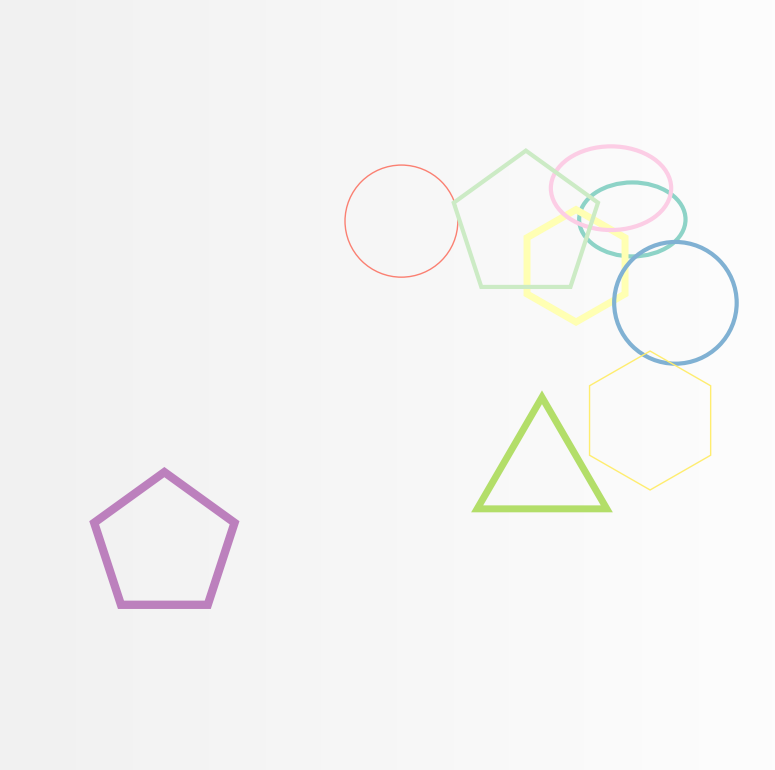[{"shape": "oval", "thickness": 1.5, "radius": 0.34, "center": [0.816, 0.715]}, {"shape": "hexagon", "thickness": 2.5, "radius": 0.37, "center": [0.743, 0.655]}, {"shape": "circle", "thickness": 0.5, "radius": 0.36, "center": [0.518, 0.713]}, {"shape": "circle", "thickness": 1.5, "radius": 0.4, "center": [0.872, 0.607]}, {"shape": "triangle", "thickness": 2.5, "radius": 0.48, "center": [0.699, 0.387]}, {"shape": "oval", "thickness": 1.5, "radius": 0.39, "center": [0.788, 0.756]}, {"shape": "pentagon", "thickness": 3, "radius": 0.48, "center": [0.212, 0.292]}, {"shape": "pentagon", "thickness": 1.5, "radius": 0.49, "center": [0.679, 0.707]}, {"shape": "hexagon", "thickness": 0.5, "radius": 0.45, "center": [0.839, 0.454]}]